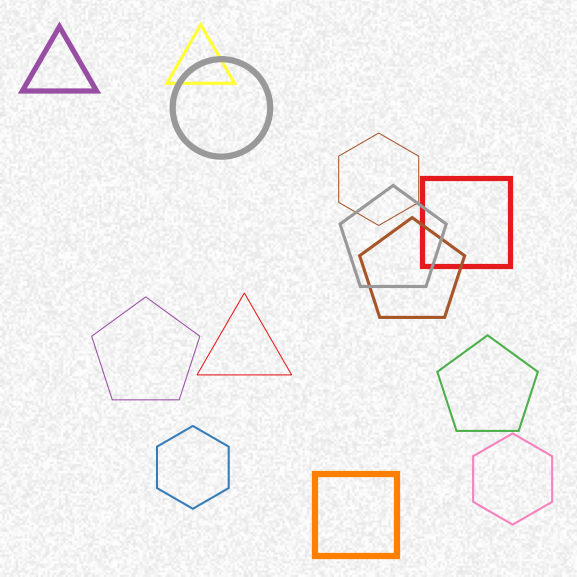[{"shape": "square", "thickness": 2.5, "radius": 0.38, "center": [0.808, 0.615]}, {"shape": "triangle", "thickness": 0.5, "radius": 0.47, "center": [0.423, 0.397]}, {"shape": "hexagon", "thickness": 1, "radius": 0.36, "center": [0.334, 0.19]}, {"shape": "pentagon", "thickness": 1, "radius": 0.46, "center": [0.844, 0.327]}, {"shape": "pentagon", "thickness": 0.5, "radius": 0.49, "center": [0.252, 0.386]}, {"shape": "triangle", "thickness": 2.5, "radius": 0.37, "center": [0.103, 0.879]}, {"shape": "square", "thickness": 3, "radius": 0.35, "center": [0.616, 0.108]}, {"shape": "triangle", "thickness": 1.5, "radius": 0.34, "center": [0.348, 0.889]}, {"shape": "pentagon", "thickness": 1.5, "radius": 0.48, "center": [0.714, 0.527]}, {"shape": "hexagon", "thickness": 0.5, "radius": 0.4, "center": [0.656, 0.689]}, {"shape": "hexagon", "thickness": 1, "radius": 0.4, "center": [0.888, 0.17]}, {"shape": "pentagon", "thickness": 1.5, "radius": 0.48, "center": [0.681, 0.581]}, {"shape": "circle", "thickness": 3, "radius": 0.42, "center": [0.383, 0.812]}]